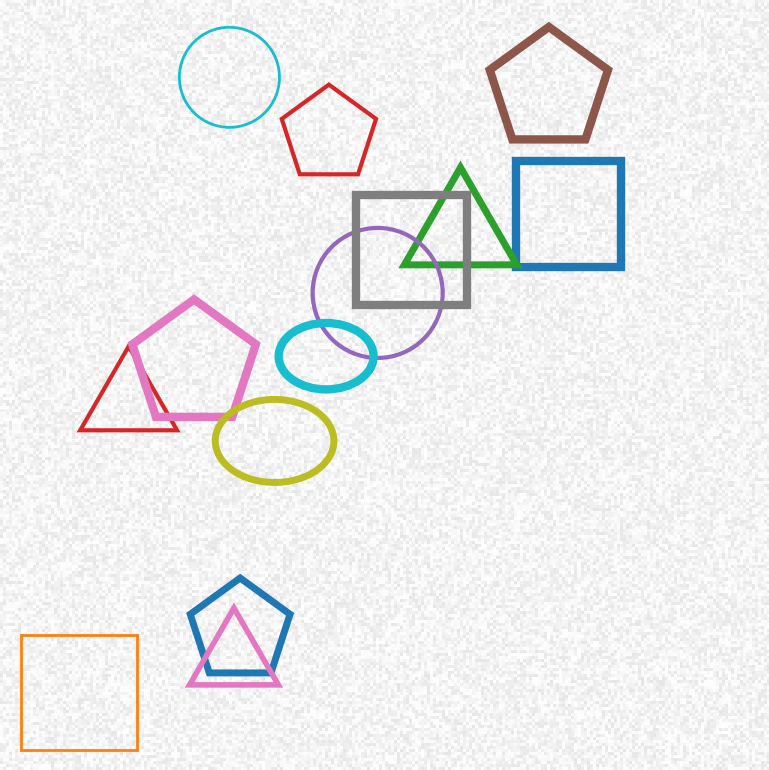[{"shape": "pentagon", "thickness": 2.5, "radius": 0.34, "center": [0.312, 0.181]}, {"shape": "square", "thickness": 3, "radius": 0.34, "center": [0.738, 0.722]}, {"shape": "square", "thickness": 1, "radius": 0.37, "center": [0.103, 0.101]}, {"shape": "triangle", "thickness": 2.5, "radius": 0.42, "center": [0.598, 0.698]}, {"shape": "pentagon", "thickness": 1.5, "radius": 0.32, "center": [0.427, 0.826]}, {"shape": "triangle", "thickness": 1.5, "radius": 0.36, "center": [0.167, 0.478]}, {"shape": "circle", "thickness": 1.5, "radius": 0.42, "center": [0.49, 0.62]}, {"shape": "pentagon", "thickness": 3, "radius": 0.4, "center": [0.713, 0.884]}, {"shape": "triangle", "thickness": 2, "radius": 0.33, "center": [0.304, 0.144]}, {"shape": "pentagon", "thickness": 3, "radius": 0.42, "center": [0.252, 0.527]}, {"shape": "square", "thickness": 3, "radius": 0.36, "center": [0.535, 0.675]}, {"shape": "oval", "thickness": 2.5, "radius": 0.39, "center": [0.357, 0.427]}, {"shape": "oval", "thickness": 3, "radius": 0.31, "center": [0.424, 0.537]}, {"shape": "circle", "thickness": 1, "radius": 0.32, "center": [0.298, 0.9]}]